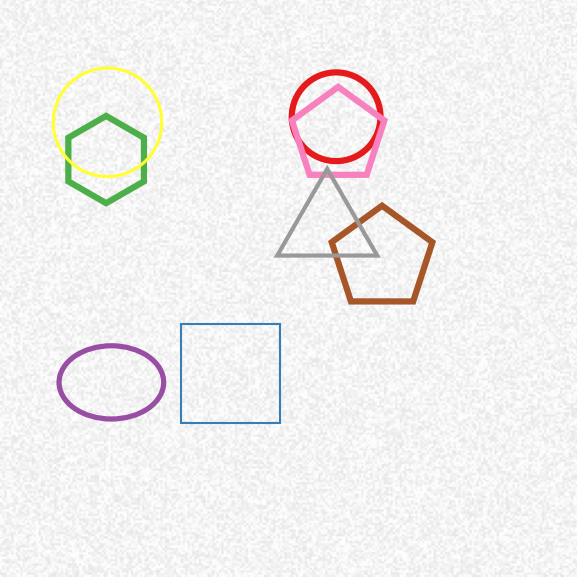[{"shape": "circle", "thickness": 3, "radius": 0.38, "center": [0.582, 0.797]}, {"shape": "square", "thickness": 1, "radius": 0.43, "center": [0.399, 0.352]}, {"shape": "hexagon", "thickness": 3, "radius": 0.38, "center": [0.184, 0.723]}, {"shape": "oval", "thickness": 2.5, "radius": 0.45, "center": [0.193, 0.337]}, {"shape": "circle", "thickness": 1.5, "radius": 0.47, "center": [0.186, 0.787]}, {"shape": "pentagon", "thickness": 3, "radius": 0.46, "center": [0.662, 0.551]}, {"shape": "pentagon", "thickness": 3, "radius": 0.42, "center": [0.586, 0.765]}, {"shape": "triangle", "thickness": 2, "radius": 0.5, "center": [0.567, 0.607]}]